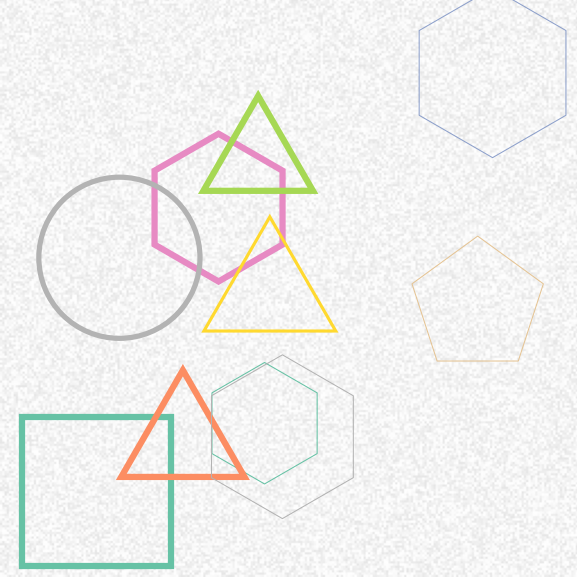[{"shape": "hexagon", "thickness": 0.5, "radius": 0.53, "center": [0.458, 0.266]}, {"shape": "square", "thickness": 3, "radius": 0.64, "center": [0.168, 0.148]}, {"shape": "triangle", "thickness": 3, "radius": 0.62, "center": [0.317, 0.235]}, {"shape": "hexagon", "thickness": 0.5, "radius": 0.73, "center": [0.853, 0.873]}, {"shape": "hexagon", "thickness": 3, "radius": 0.64, "center": [0.378, 0.64]}, {"shape": "triangle", "thickness": 3, "radius": 0.55, "center": [0.447, 0.723]}, {"shape": "triangle", "thickness": 1.5, "radius": 0.66, "center": [0.467, 0.492]}, {"shape": "pentagon", "thickness": 0.5, "radius": 0.6, "center": [0.827, 0.471]}, {"shape": "circle", "thickness": 2.5, "radius": 0.7, "center": [0.207, 0.553]}, {"shape": "hexagon", "thickness": 0.5, "radius": 0.71, "center": [0.489, 0.243]}]